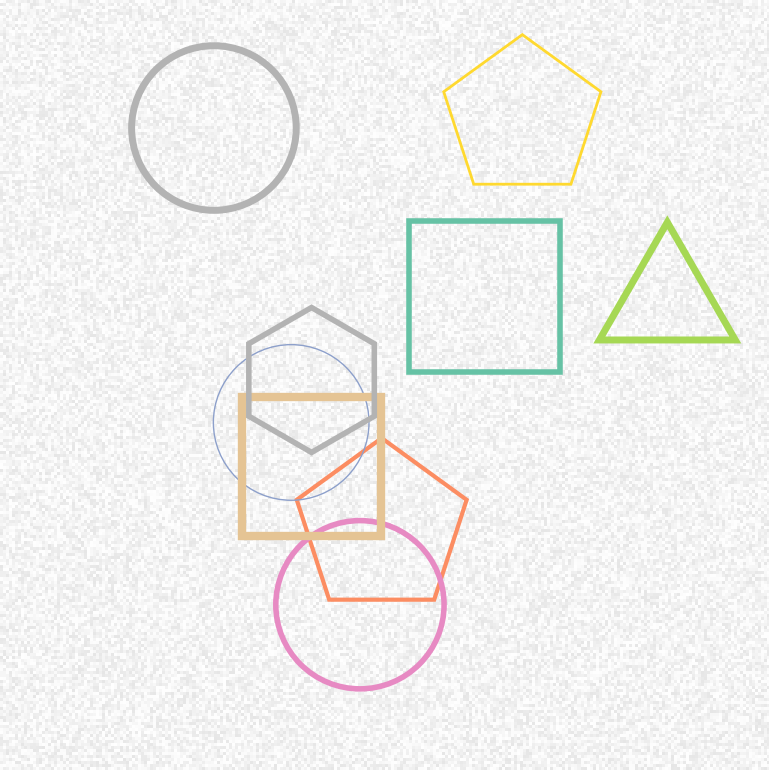[{"shape": "square", "thickness": 2, "radius": 0.49, "center": [0.629, 0.615]}, {"shape": "pentagon", "thickness": 1.5, "radius": 0.58, "center": [0.496, 0.315]}, {"shape": "circle", "thickness": 0.5, "radius": 0.51, "center": [0.378, 0.451]}, {"shape": "circle", "thickness": 2, "radius": 0.55, "center": [0.467, 0.215]}, {"shape": "triangle", "thickness": 2.5, "radius": 0.51, "center": [0.867, 0.609]}, {"shape": "pentagon", "thickness": 1, "radius": 0.54, "center": [0.678, 0.848]}, {"shape": "square", "thickness": 3, "radius": 0.45, "center": [0.404, 0.394]}, {"shape": "circle", "thickness": 2.5, "radius": 0.53, "center": [0.278, 0.834]}, {"shape": "hexagon", "thickness": 2, "radius": 0.47, "center": [0.405, 0.507]}]